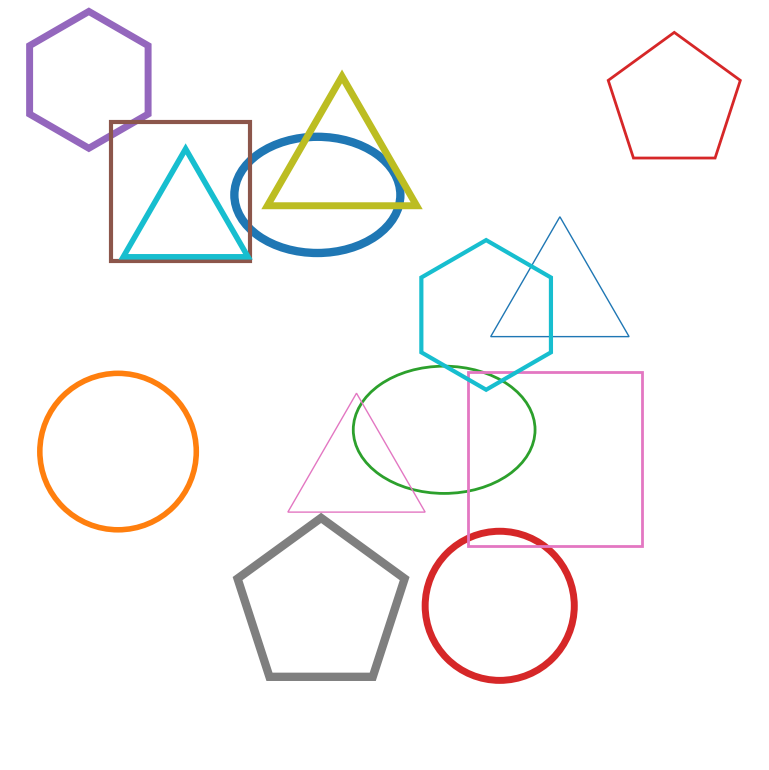[{"shape": "oval", "thickness": 3, "radius": 0.54, "center": [0.412, 0.747]}, {"shape": "triangle", "thickness": 0.5, "radius": 0.52, "center": [0.727, 0.615]}, {"shape": "circle", "thickness": 2, "radius": 0.51, "center": [0.153, 0.414]}, {"shape": "oval", "thickness": 1, "radius": 0.59, "center": [0.577, 0.442]}, {"shape": "pentagon", "thickness": 1, "radius": 0.45, "center": [0.876, 0.868]}, {"shape": "circle", "thickness": 2.5, "radius": 0.48, "center": [0.649, 0.213]}, {"shape": "hexagon", "thickness": 2.5, "radius": 0.44, "center": [0.115, 0.896]}, {"shape": "square", "thickness": 1.5, "radius": 0.45, "center": [0.235, 0.751]}, {"shape": "square", "thickness": 1, "radius": 0.56, "center": [0.721, 0.404]}, {"shape": "triangle", "thickness": 0.5, "radius": 0.51, "center": [0.463, 0.386]}, {"shape": "pentagon", "thickness": 3, "radius": 0.57, "center": [0.417, 0.213]}, {"shape": "triangle", "thickness": 2.5, "radius": 0.56, "center": [0.444, 0.789]}, {"shape": "triangle", "thickness": 2, "radius": 0.47, "center": [0.241, 0.713]}, {"shape": "hexagon", "thickness": 1.5, "radius": 0.49, "center": [0.631, 0.591]}]